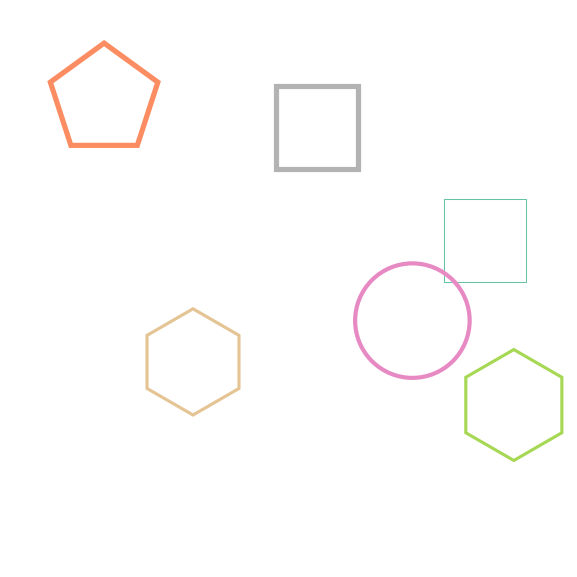[{"shape": "square", "thickness": 0.5, "radius": 0.36, "center": [0.84, 0.582]}, {"shape": "pentagon", "thickness": 2.5, "radius": 0.49, "center": [0.18, 0.827]}, {"shape": "circle", "thickness": 2, "radius": 0.5, "center": [0.714, 0.444]}, {"shape": "hexagon", "thickness": 1.5, "radius": 0.48, "center": [0.89, 0.298]}, {"shape": "hexagon", "thickness": 1.5, "radius": 0.46, "center": [0.334, 0.372]}, {"shape": "square", "thickness": 2.5, "radius": 0.36, "center": [0.549, 0.778]}]